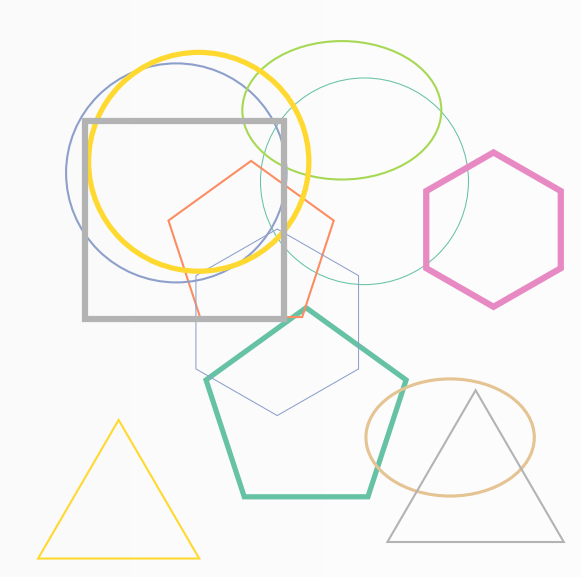[{"shape": "circle", "thickness": 0.5, "radius": 0.89, "center": [0.627, 0.685]}, {"shape": "pentagon", "thickness": 2.5, "radius": 0.9, "center": [0.527, 0.285]}, {"shape": "pentagon", "thickness": 1, "radius": 0.75, "center": [0.432, 0.571]}, {"shape": "hexagon", "thickness": 0.5, "radius": 0.81, "center": [0.477, 0.441]}, {"shape": "circle", "thickness": 1, "radius": 0.95, "center": [0.303, 0.7]}, {"shape": "hexagon", "thickness": 3, "radius": 0.67, "center": [0.849, 0.602]}, {"shape": "oval", "thickness": 1, "radius": 0.86, "center": [0.588, 0.808]}, {"shape": "circle", "thickness": 2.5, "radius": 0.95, "center": [0.342, 0.719]}, {"shape": "triangle", "thickness": 1, "radius": 0.8, "center": [0.204, 0.112]}, {"shape": "oval", "thickness": 1.5, "radius": 0.72, "center": [0.774, 0.242]}, {"shape": "square", "thickness": 3, "radius": 0.86, "center": [0.318, 0.619]}, {"shape": "triangle", "thickness": 1, "radius": 0.88, "center": [0.818, 0.148]}]